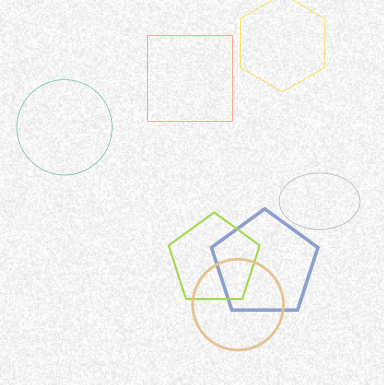[{"shape": "circle", "thickness": 0.5, "radius": 0.62, "center": [0.168, 0.669]}, {"shape": "square", "thickness": 0.5, "radius": 0.56, "center": [0.492, 0.798]}, {"shape": "pentagon", "thickness": 2.5, "radius": 0.73, "center": [0.688, 0.312]}, {"shape": "pentagon", "thickness": 1.5, "radius": 0.62, "center": [0.556, 0.324]}, {"shape": "hexagon", "thickness": 0.5, "radius": 0.63, "center": [0.734, 0.888]}, {"shape": "circle", "thickness": 2, "radius": 0.59, "center": [0.618, 0.209]}, {"shape": "oval", "thickness": 0.5, "radius": 0.52, "center": [0.83, 0.477]}]